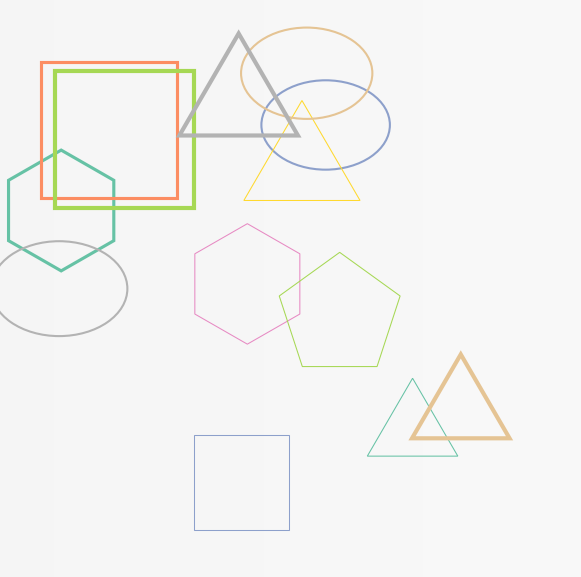[{"shape": "triangle", "thickness": 0.5, "radius": 0.45, "center": [0.71, 0.254]}, {"shape": "hexagon", "thickness": 1.5, "radius": 0.52, "center": [0.105, 0.635]}, {"shape": "square", "thickness": 1.5, "radius": 0.59, "center": [0.187, 0.774]}, {"shape": "square", "thickness": 0.5, "radius": 0.41, "center": [0.416, 0.164]}, {"shape": "oval", "thickness": 1, "radius": 0.55, "center": [0.56, 0.783]}, {"shape": "hexagon", "thickness": 0.5, "radius": 0.52, "center": [0.426, 0.507]}, {"shape": "square", "thickness": 2, "radius": 0.6, "center": [0.214, 0.757]}, {"shape": "pentagon", "thickness": 0.5, "radius": 0.55, "center": [0.584, 0.453]}, {"shape": "triangle", "thickness": 0.5, "radius": 0.58, "center": [0.519, 0.71]}, {"shape": "oval", "thickness": 1, "radius": 0.56, "center": [0.528, 0.872]}, {"shape": "triangle", "thickness": 2, "radius": 0.48, "center": [0.793, 0.289]}, {"shape": "oval", "thickness": 1, "radius": 0.59, "center": [0.102, 0.499]}, {"shape": "triangle", "thickness": 2, "radius": 0.59, "center": [0.411, 0.823]}]